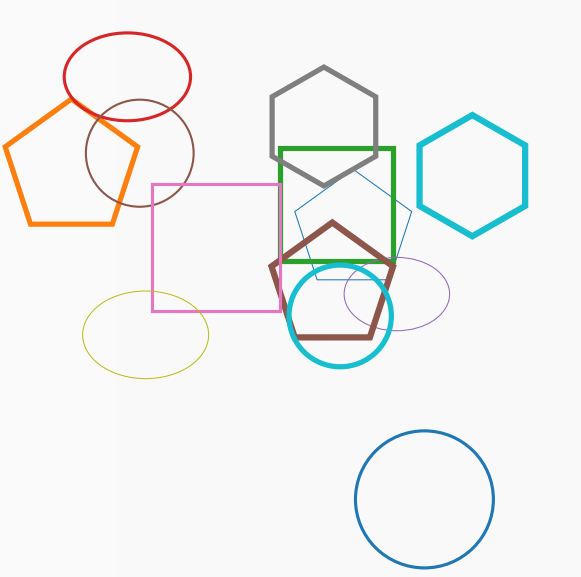[{"shape": "pentagon", "thickness": 0.5, "radius": 0.53, "center": [0.608, 0.6]}, {"shape": "circle", "thickness": 1.5, "radius": 0.59, "center": [0.73, 0.134]}, {"shape": "pentagon", "thickness": 2.5, "radius": 0.6, "center": [0.123, 0.708]}, {"shape": "square", "thickness": 2.5, "radius": 0.49, "center": [0.578, 0.645]}, {"shape": "oval", "thickness": 1.5, "radius": 0.54, "center": [0.219, 0.866]}, {"shape": "oval", "thickness": 0.5, "radius": 0.45, "center": [0.683, 0.49]}, {"shape": "pentagon", "thickness": 3, "radius": 0.55, "center": [0.572, 0.504]}, {"shape": "circle", "thickness": 1, "radius": 0.46, "center": [0.24, 0.734]}, {"shape": "square", "thickness": 1.5, "radius": 0.55, "center": [0.371, 0.57]}, {"shape": "hexagon", "thickness": 2.5, "radius": 0.51, "center": [0.557, 0.78]}, {"shape": "oval", "thickness": 0.5, "radius": 0.54, "center": [0.251, 0.419]}, {"shape": "hexagon", "thickness": 3, "radius": 0.52, "center": [0.813, 0.695]}, {"shape": "circle", "thickness": 2.5, "radius": 0.44, "center": [0.585, 0.452]}]